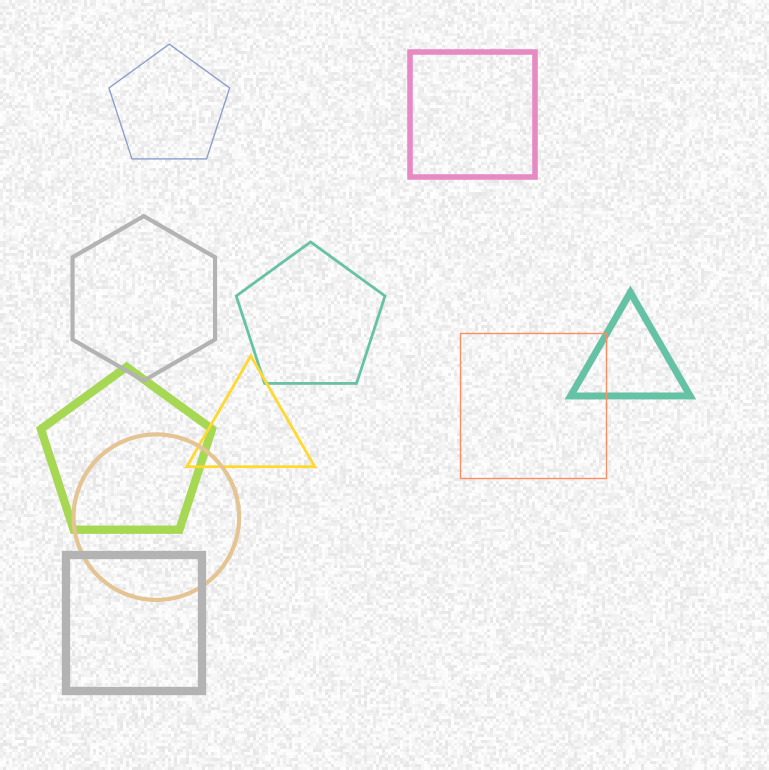[{"shape": "pentagon", "thickness": 1, "radius": 0.51, "center": [0.403, 0.584]}, {"shape": "triangle", "thickness": 2.5, "radius": 0.45, "center": [0.819, 0.531]}, {"shape": "square", "thickness": 0.5, "radius": 0.47, "center": [0.692, 0.474]}, {"shape": "pentagon", "thickness": 0.5, "radius": 0.41, "center": [0.22, 0.86]}, {"shape": "square", "thickness": 2, "radius": 0.41, "center": [0.613, 0.851]}, {"shape": "pentagon", "thickness": 3, "radius": 0.58, "center": [0.164, 0.407]}, {"shape": "triangle", "thickness": 1, "radius": 0.48, "center": [0.326, 0.442]}, {"shape": "circle", "thickness": 1.5, "radius": 0.54, "center": [0.203, 0.328]}, {"shape": "hexagon", "thickness": 1.5, "radius": 0.53, "center": [0.187, 0.612]}, {"shape": "square", "thickness": 3, "radius": 0.44, "center": [0.174, 0.191]}]